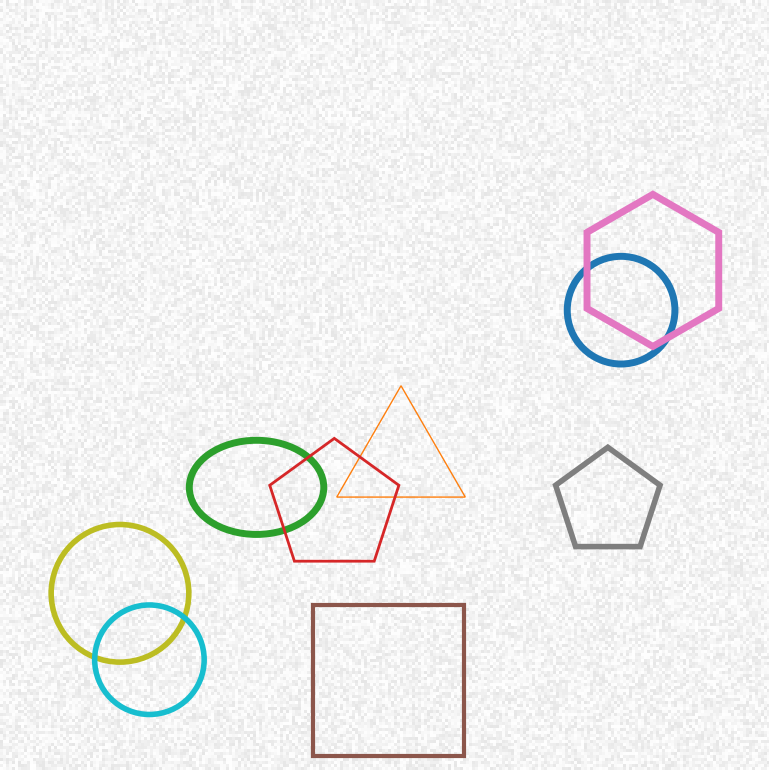[{"shape": "circle", "thickness": 2.5, "radius": 0.35, "center": [0.807, 0.597]}, {"shape": "triangle", "thickness": 0.5, "radius": 0.48, "center": [0.521, 0.403]}, {"shape": "oval", "thickness": 2.5, "radius": 0.44, "center": [0.333, 0.367]}, {"shape": "pentagon", "thickness": 1, "radius": 0.44, "center": [0.434, 0.343]}, {"shape": "square", "thickness": 1.5, "radius": 0.49, "center": [0.505, 0.116]}, {"shape": "hexagon", "thickness": 2.5, "radius": 0.49, "center": [0.848, 0.649]}, {"shape": "pentagon", "thickness": 2, "radius": 0.36, "center": [0.789, 0.348]}, {"shape": "circle", "thickness": 2, "radius": 0.45, "center": [0.156, 0.229]}, {"shape": "circle", "thickness": 2, "radius": 0.36, "center": [0.194, 0.143]}]